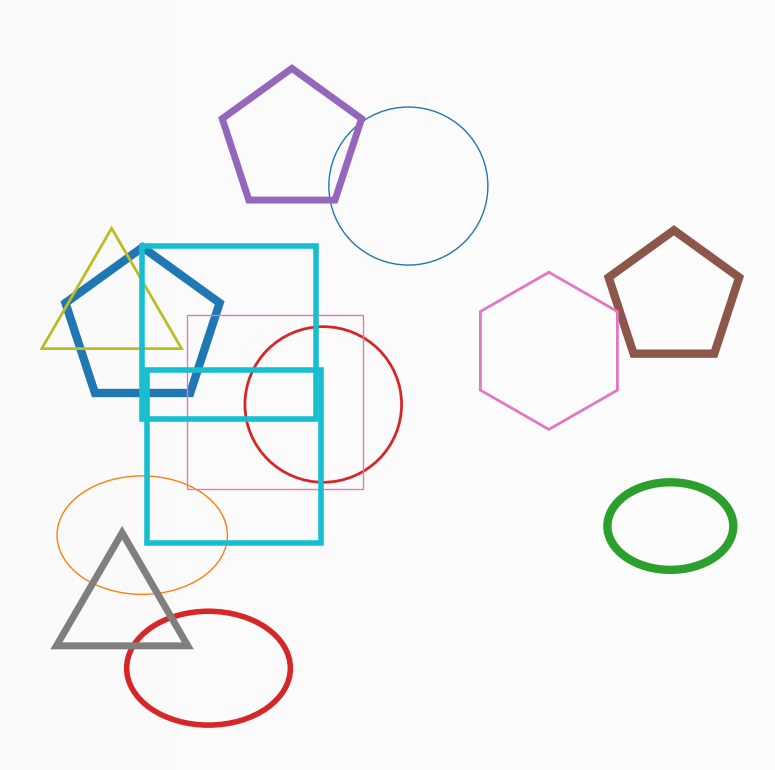[{"shape": "circle", "thickness": 0.5, "radius": 0.51, "center": [0.527, 0.758]}, {"shape": "pentagon", "thickness": 3, "radius": 0.52, "center": [0.184, 0.574]}, {"shape": "oval", "thickness": 0.5, "radius": 0.55, "center": [0.184, 0.305]}, {"shape": "oval", "thickness": 3, "radius": 0.41, "center": [0.865, 0.317]}, {"shape": "oval", "thickness": 2, "radius": 0.53, "center": [0.269, 0.132]}, {"shape": "circle", "thickness": 1, "radius": 0.51, "center": [0.417, 0.475]}, {"shape": "pentagon", "thickness": 2.5, "radius": 0.47, "center": [0.377, 0.817]}, {"shape": "pentagon", "thickness": 3, "radius": 0.44, "center": [0.87, 0.612]}, {"shape": "hexagon", "thickness": 1, "radius": 0.51, "center": [0.708, 0.544]}, {"shape": "square", "thickness": 0.5, "radius": 0.57, "center": [0.355, 0.478]}, {"shape": "triangle", "thickness": 2.5, "radius": 0.49, "center": [0.158, 0.21]}, {"shape": "triangle", "thickness": 1, "radius": 0.52, "center": [0.144, 0.599]}, {"shape": "square", "thickness": 2, "radius": 0.56, "center": [0.302, 0.407]}, {"shape": "square", "thickness": 2, "radius": 0.56, "center": [0.296, 0.569]}]